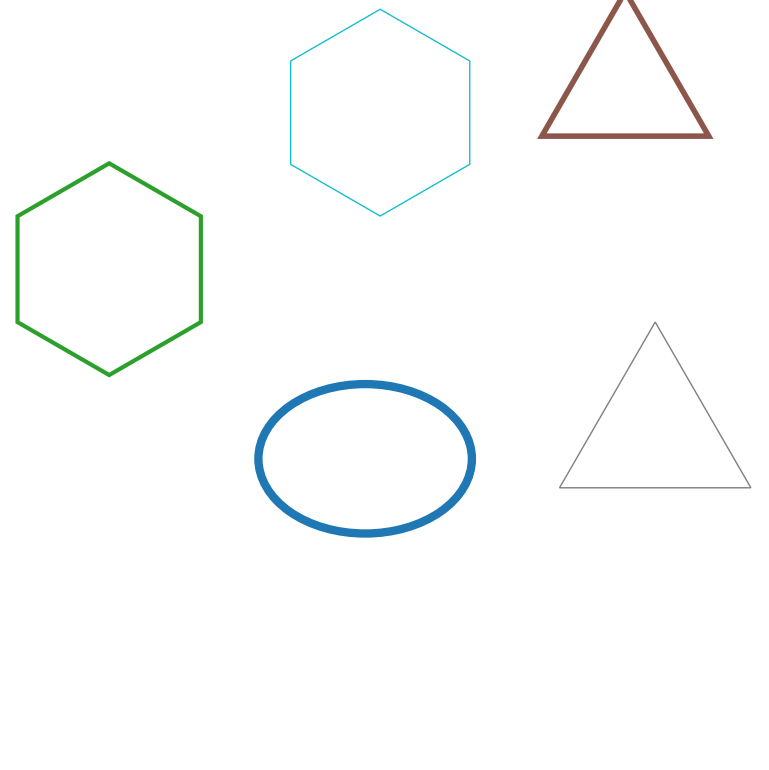[{"shape": "oval", "thickness": 3, "radius": 0.69, "center": [0.474, 0.404]}, {"shape": "hexagon", "thickness": 1.5, "radius": 0.69, "center": [0.142, 0.65]}, {"shape": "triangle", "thickness": 2, "radius": 0.63, "center": [0.812, 0.886]}, {"shape": "triangle", "thickness": 0.5, "radius": 0.72, "center": [0.851, 0.438]}, {"shape": "hexagon", "thickness": 0.5, "radius": 0.67, "center": [0.494, 0.854]}]